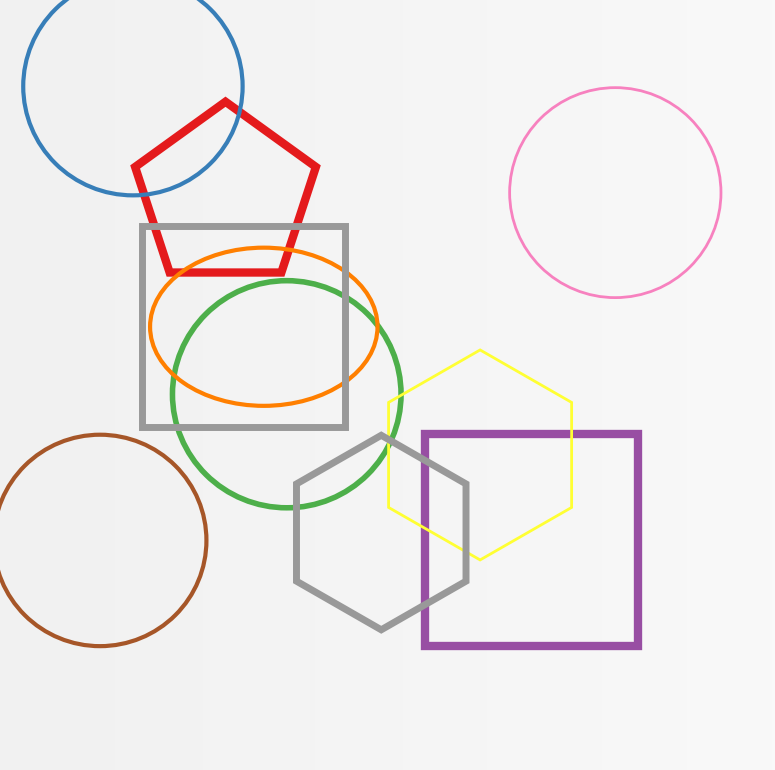[{"shape": "pentagon", "thickness": 3, "radius": 0.61, "center": [0.291, 0.745]}, {"shape": "circle", "thickness": 1.5, "radius": 0.71, "center": [0.172, 0.888]}, {"shape": "circle", "thickness": 2, "radius": 0.74, "center": [0.37, 0.488]}, {"shape": "square", "thickness": 3, "radius": 0.69, "center": [0.686, 0.298]}, {"shape": "oval", "thickness": 1.5, "radius": 0.73, "center": [0.34, 0.576]}, {"shape": "hexagon", "thickness": 1, "radius": 0.68, "center": [0.619, 0.409]}, {"shape": "circle", "thickness": 1.5, "radius": 0.69, "center": [0.129, 0.298]}, {"shape": "circle", "thickness": 1, "radius": 0.68, "center": [0.794, 0.75]}, {"shape": "square", "thickness": 2.5, "radius": 0.65, "center": [0.314, 0.576]}, {"shape": "hexagon", "thickness": 2.5, "radius": 0.63, "center": [0.492, 0.308]}]